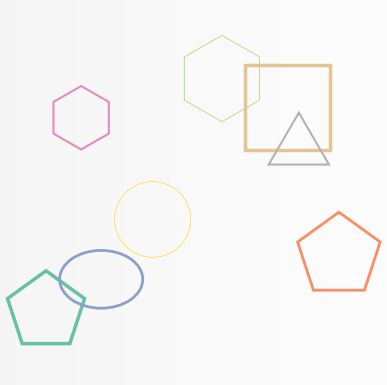[{"shape": "pentagon", "thickness": 2.5, "radius": 0.52, "center": [0.119, 0.192]}, {"shape": "pentagon", "thickness": 2, "radius": 0.56, "center": [0.875, 0.337]}, {"shape": "oval", "thickness": 2, "radius": 0.54, "center": [0.261, 0.275]}, {"shape": "hexagon", "thickness": 1.5, "radius": 0.41, "center": [0.209, 0.694]}, {"shape": "hexagon", "thickness": 0.5, "radius": 0.56, "center": [0.573, 0.796]}, {"shape": "circle", "thickness": 0.5, "radius": 0.49, "center": [0.394, 0.43]}, {"shape": "square", "thickness": 2.5, "radius": 0.55, "center": [0.741, 0.721]}, {"shape": "triangle", "thickness": 1.5, "radius": 0.45, "center": [0.771, 0.617]}]